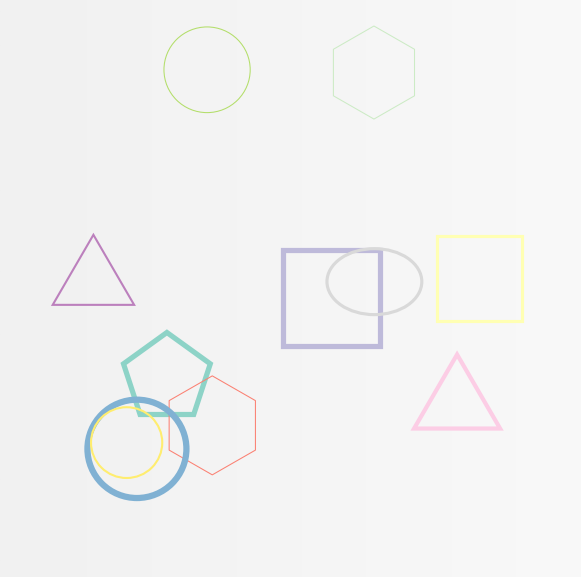[{"shape": "pentagon", "thickness": 2.5, "radius": 0.39, "center": [0.287, 0.345]}, {"shape": "square", "thickness": 1.5, "radius": 0.37, "center": [0.825, 0.517]}, {"shape": "square", "thickness": 2.5, "radius": 0.42, "center": [0.57, 0.483]}, {"shape": "hexagon", "thickness": 0.5, "radius": 0.43, "center": [0.365, 0.263]}, {"shape": "circle", "thickness": 3, "radius": 0.43, "center": [0.236, 0.222]}, {"shape": "circle", "thickness": 0.5, "radius": 0.37, "center": [0.356, 0.878]}, {"shape": "triangle", "thickness": 2, "radius": 0.43, "center": [0.786, 0.3]}, {"shape": "oval", "thickness": 1.5, "radius": 0.41, "center": [0.644, 0.511]}, {"shape": "triangle", "thickness": 1, "radius": 0.4, "center": [0.161, 0.512]}, {"shape": "hexagon", "thickness": 0.5, "radius": 0.4, "center": [0.643, 0.874]}, {"shape": "circle", "thickness": 1, "radius": 0.31, "center": [0.218, 0.233]}]